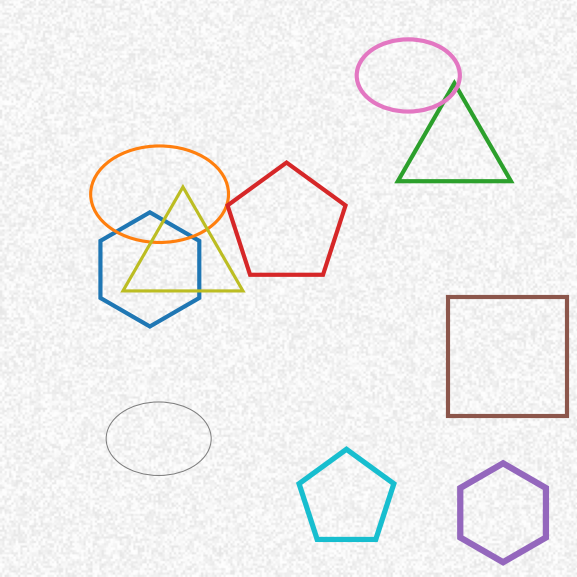[{"shape": "hexagon", "thickness": 2, "radius": 0.49, "center": [0.26, 0.533]}, {"shape": "oval", "thickness": 1.5, "radius": 0.6, "center": [0.276, 0.663]}, {"shape": "triangle", "thickness": 2, "radius": 0.57, "center": [0.787, 0.742]}, {"shape": "pentagon", "thickness": 2, "radius": 0.54, "center": [0.496, 0.61]}, {"shape": "hexagon", "thickness": 3, "radius": 0.43, "center": [0.871, 0.111]}, {"shape": "square", "thickness": 2, "radius": 0.51, "center": [0.879, 0.382]}, {"shape": "oval", "thickness": 2, "radius": 0.45, "center": [0.707, 0.868]}, {"shape": "oval", "thickness": 0.5, "radius": 0.45, "center": [0.275, 0.239]}, {"shape": "triangle", "thickness": 1.5, "radius": 0.6, "center": [0.317, 0.555]}, {"shape": "pentagon", "thickness": 2.5, "radius": 0.43, "center": [0.6, 0.135]}]